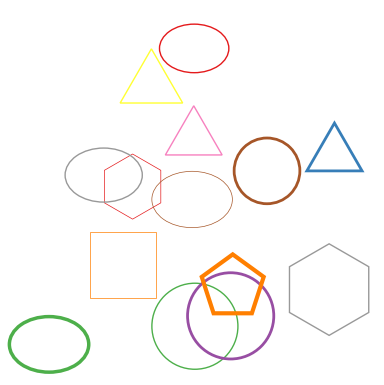[{"shape": "oval", "thickness": 1, "radius": 0.45, "center": [0.504, 0.874]}, {"shape": "hexagon", "thickness": 0.5, "radius": 0.42, "center": [0.344, 0.515]}, {"shape": "triangle", "thickness": 2, "radius": 0.41, "center": [0.869, 0.598]}, {"shape": "oval", "thickness": 2.5, "radius": 0.52, "center": [0.127, 0.106]}, {"shape": "circle", "thickness": 1, "radius": 0.56, "center": [0.506, 0.153]}, {"shape": "circle", "thickness": 2, "radius": 0.56, "center": [0.599, 0.18]}, {"shape": "pentagon", "thickness": 3, "radius": 0.42, "center": [0.604, 0.255]}, {"shape": "square", "thickness": 0.5, "radius": 0.43, "center": [0.318, 0.312]}, {"shape": "triangle", "thickness": 1, "radius": 0.47, "center": [0.393, 0.779]}, {"shape": "circle", "thickness": 2, "radius": 0.43, "center": [0.694, 0.556]}, {"shape": "oval", "thickness": 0.5, "radius": 0.52, "center": [0.499, 0.482]}, {"shape": "triangle", "thickness": 1, "radius": 0.43, "center": [0.503, 0.64]}, {"shape": "hexagon", "thickness": 1, "radius": 0.59, "center": [0.855, 0.248]}, {"shape": "oval", "thickness": 1, "radius": 0.5, "center": [0.269, 0.545]}]